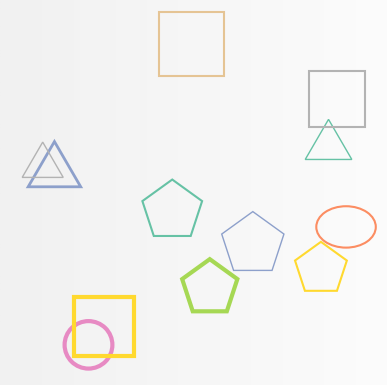[{"shape": "pentagon", "thickness": 1.5, "radius": 0.41, "center": [0.445, 0.453]}, {"shape": "triangle", "thickness": 1, "radius": 0.35, "center": [0.848, 0.621]}, {"shape": "oval", "thickness": 1.5, "radius": 0.38, "center": [0.893, 0.411]}, {"shape": "pentagon", "thickness": 1, "radius": 0.42, "center": [0.652, 0.366]}, {"shape": "triangle", "thickness": 2, "radius": 0.39, "center": [0.14, 0.554]}, {"shape": "circle", "thickness": 3, "radius": 0.31, "center": [0.228, 0.104]}, {"shape": "pentagon", "thickness": 3, "radius": 0.37, "center": [0.541, 0.252]}, {"shape": "pentagon", "thickness": 1.5, "radius": 0.35, "center": [0.828, 0.302]}, {"shape": "square", "thickness": 3, "radius": 0.39, "center": [0.268, 0.152]}, {"shape": "square", "thickness": 1.5, "radius": 0.42, "center": [0.494, 0.886]}, {"shape": "triangle", "thickness": 1, "radius": 0.31, "center": [0.11, 0.57]}, {"shape": "square", "thickness": 1.5, "radius": 0.36, "center": [0.869, 0.742]}]